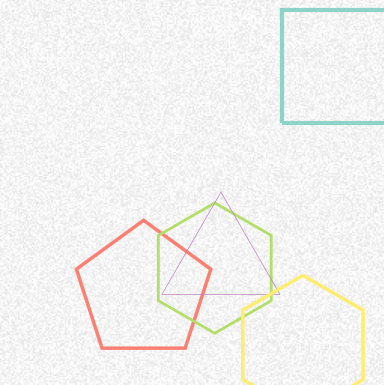[{"shape": "square", "thickness": 3, "radius": 0.74, "center": [0.881, 0.827]}, {"shape": "pentagon", "thickness": 2.5, "radius": 0.92, "center": [0.373, 0.244]}, {"shape": "hexagon", "thickness": 2, "radius": 0.85, "center": [0.558, 0.304]}, {"shape": "triangle", "thickness": 0.5, "radius": 0.89, "center": [0.574, 0.324]}, {"shape": "hexagon", "thickness": 2.5, "radius": 0.9, "center": [0.787, 0.104]}]